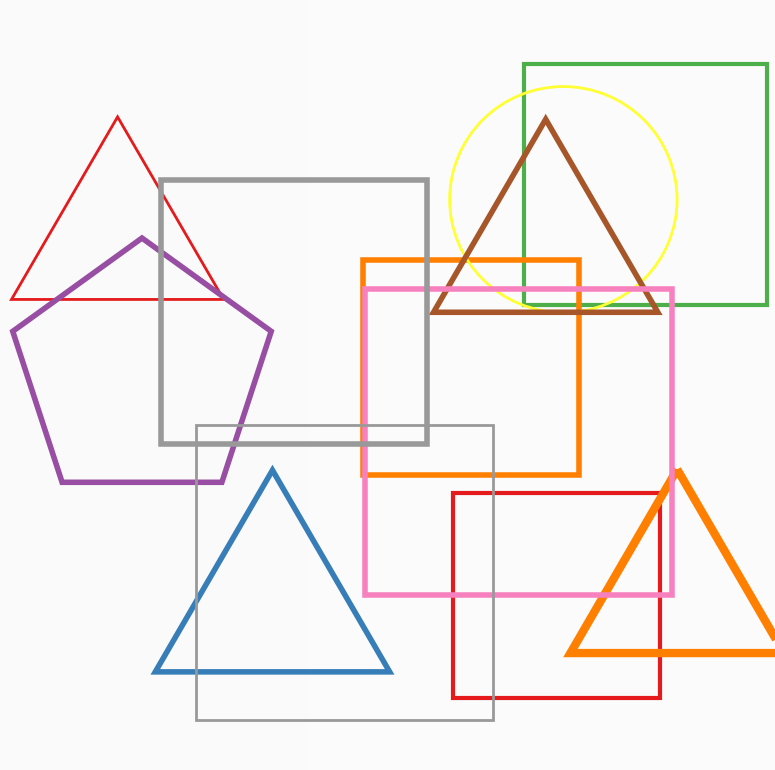[{"shape": "square", "thickness": 1.5, "radius": 0.67, "center": [0.718, 0.226]}, {"shape": "triangle", "thickness": 1, "radius": 0.79, "center": [0.152, 0.69]}, {"shape": "triangle", "thickness": 2, "radius": 0.87, "center": [0.352, 0.215]}, {"shape": "square", "thickness": 1.5, "radius": 0.78, "center": [0.833, 0.761]}, {"shape": "pentagon", "thickness": 2, "radius": 0.88, "center": [0.183, 0.515]}, {"shape": "triangle", "thickness": 3, "radius": 0.8, "center": [0.874, 0.231]}, {"shape": "square", "thickness": 2, "radius": 0.7, "center": [0.608, 0.523]}, {"shape": "circle", "thickness": 1, "radius": 0.73, "center": [0.727, 0.741]}, {"shape": "triangle", "thickness": 2, "radius": 0.84, "center": [0.704, 0.678]}, {"shape": "square", "thickness": 2, "radius": 0.99, "center": [0.669, 0.426]}, {"shape": "square", "thickness": 2, "radius": 0.86, "center": [0.38, 0.595]}, {"shape": "square", "thickness": 1, "radius": 0.96, "center": [0.444, 0.257]}]